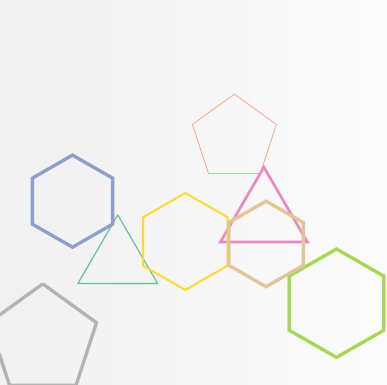[{"shape": "triangle", "thickness": 1, "radius": 0.59, "center": [0.304, 0.323]}, {"shape": "pentagon", "thickness": 0.5, "radius": 0.57, "center": [0.605, 0.642]}, {"shape": "hexagon", "thickness": 2.5, "radius": 0.6, "center": [0.187, 0.478]}, {"shape": "triangle", "thickness": 2, "radius": 0.65, "center": [0.681, 0.436]}, {"shape": "hexagon", "thickness": 2.5, "radius": 0.7, "center": [0.868, 0.213]}, {"shape": "hexagon", "thickness": 1.5, "radius": 0.63, "center": [0.478, 0.373]}, {"shape": "hexagon", "thickness": 2.5, "radius": 0.56, "center": [0.687, 0.366]}, {"shape": "pentagon", "thickness": 2.5, "radius": 0.73, "center": [0.11, 0.117]}]